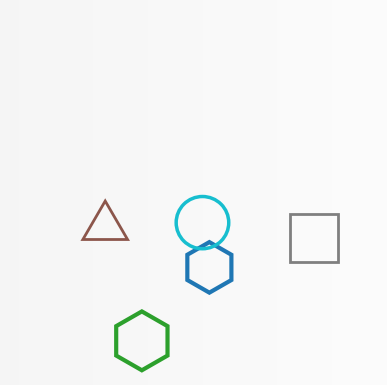[{"shape": "hexagon", "thickness": 3, "radius": 0.33, "center": [0.54, 0.305]}, {"shape": "hexagon", "thickness": 3, "radius": 0.38, "center": [0.366, 0.115]}, {"shape": "triangle", "thickness": 2, "radius": 0.33, "center": [0.272, 0.411]}, {"shape": "square", "thickness": 2, "radius": 0.32, "center": [0.81, 0.381]}, {"shape": "circle", "thickness": 2.5, "radius": 0.34, "center": [0.522, 0.422]}]